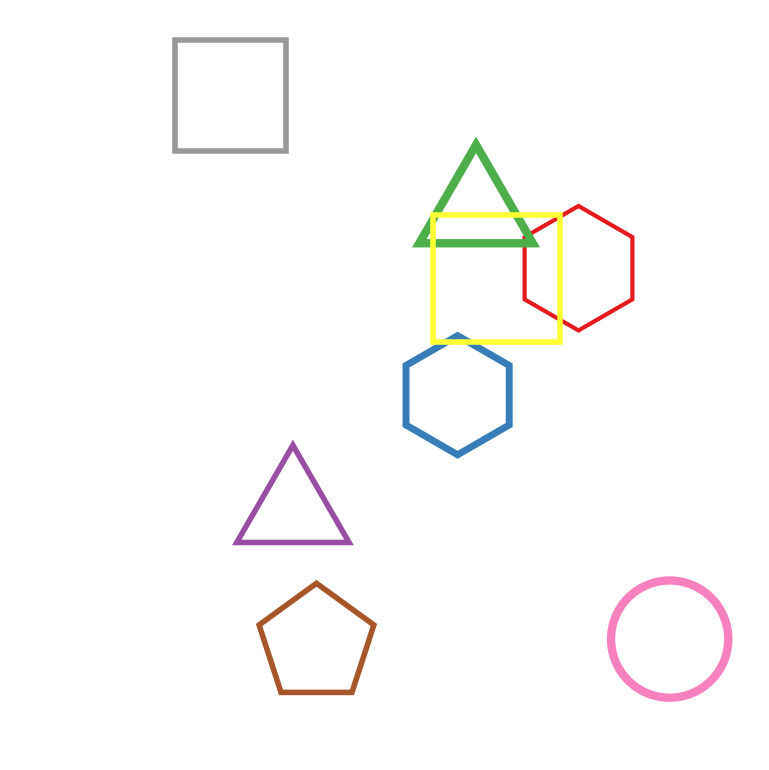[{"shape": "hexagon", "thickness": 1.5, "radius": 0.4, "center": [0.751, 0.652]}, {"shape": "hexagon", "thickness": 2.5, "radius": 0.39, "center": [0.594, 0.487]}, {"shape": "triangle", "thickness": 3, "radius": 0.43, "center": [0.618, 0.727]}, {"shape": "triangle", "thickness": 2, "radius": 0.42, "center": [0.38, 0.338]}, {"shape": "square", "thickness": 2, "radius": 0.41, "center": [0.644, 0.638]}, {"shape": "pentagon", "thickness": 2, "radius": 0.39, "center": [0.411, 0.164]}, {"shape": "circle", "thickness": 3, "radius": 0.38, "center": [0.87, 0.17]}, {"shape": "square", "thickness": 2, "radius": 0.36, "center": [0.3, 0.876]}]